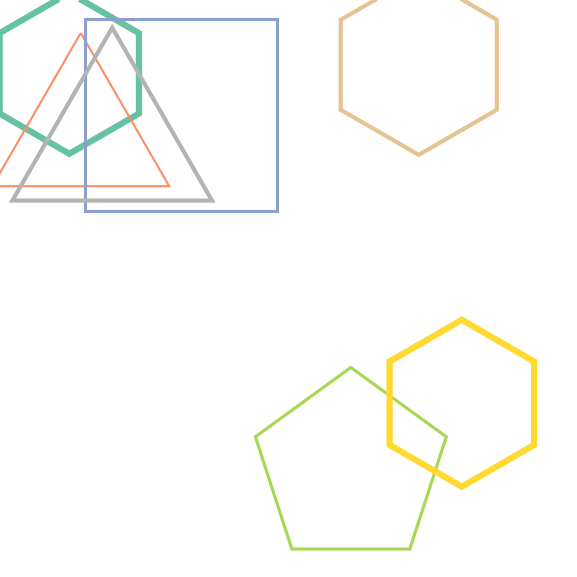[{"shape": "hexagon", "thickness": 3, "radius": 0.7, "center": [0.12, 0.872]}, {"shape": "triangle", "thickness": 1, "radius": 0.88, "center": [0.14, 0.765]}, {"shape": "square", "thickness": 1.5, "radius": 0.83, "center": [0.314, 0.8]}, {"shape": "pentagon", "thickness": 1.5, "radius": 0.87, "center": [0.608, 0.189]}, {"shape": "hexagon", "thickness": 3, "radius": 0.72, "center": [0.8, 0.301]}, {"shape": "hexagon", "thickness": 2, "radius": 0.78, "center": [0.725, 0.887]}, {"shape": "triangle", "thickness": 2, "radius": 1.0, "center": [0.194, 0.752]}]